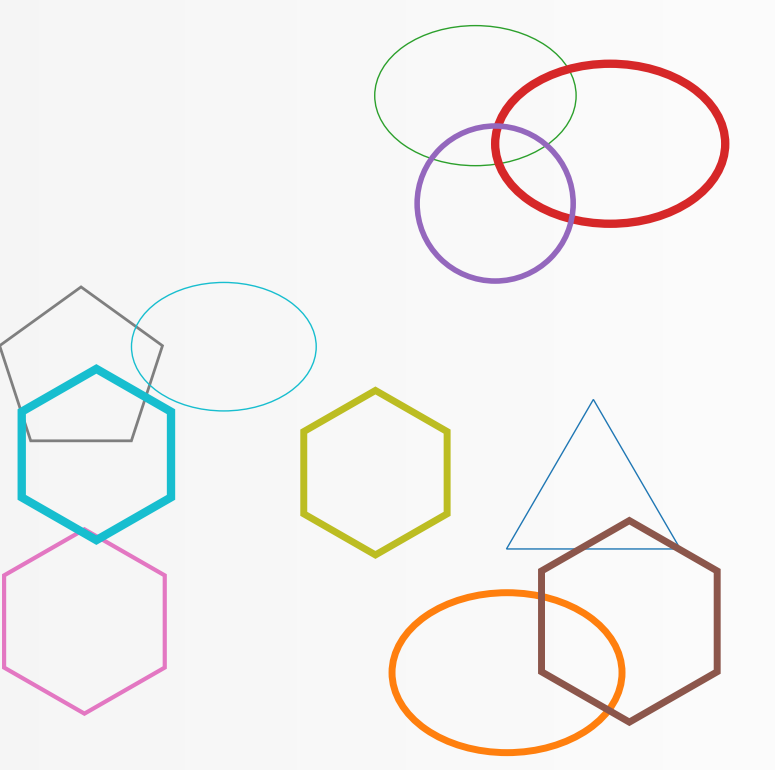[{"shape": "triangle", "thickness": 0.5, "radius": 0.65, "center": [0.766, 0.352]}, {"shape": "oval", "thickness": 2.5, "radius": 0.74, "center": [0.654, 0.126]}, {"shape": "oval", "thickness": 0.5, "radius": 0.65, "center": [0.613, 0.876]}, {"shape": "oval", "thickness": 3, "radius": 0.74, "center": [0.787, 0.813]}, {"shape": "circle", "thickness": 2, "radius": 0.5, "center": [0.639, 0.736]}, {"shape": "hexagon", "thickness": 2.5, "radius": 0.65, "center": [0.812, 0.193]}, {"shape": "hexagon", "thickness": 1.5, "radius": 0.6, "center": [0.109, 0.193]}, {"shape": "pentagon", "thickness": 1, "radius": 0.55, "center": [0.105, 0.517]}, {"shape": "hexagon", "thickness": 2.5, "radius": 0.53, "center": [0.484, 0.386]}, {"shape": "hexagon", "thickness": 3, "radius": 0.56, "center": [0.124, 0.41]}, {"shape": "oval", "thickness": 0.5, "radius": 0.6, "center": [0.289, 0.55]}]